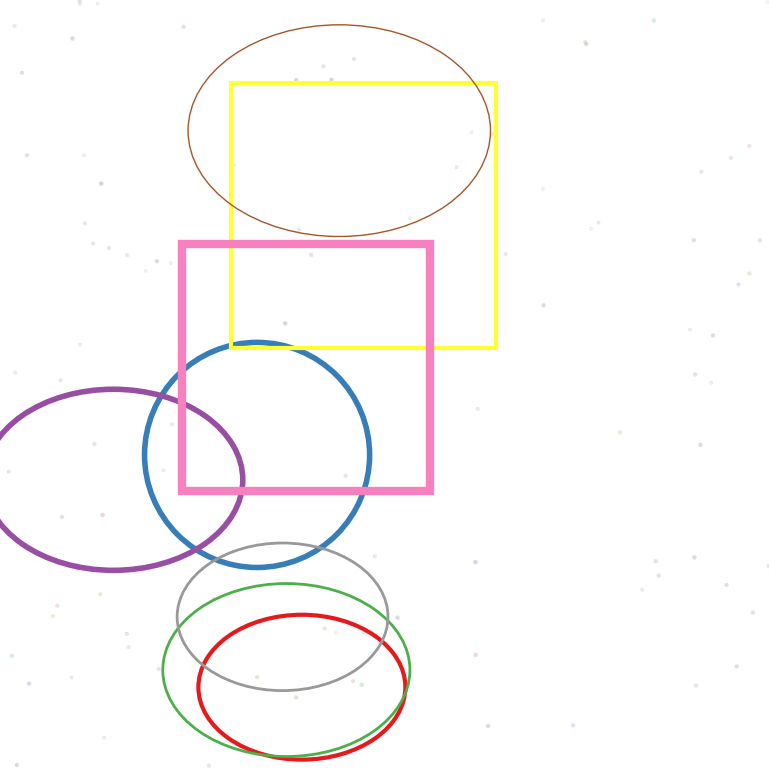[{"shape": "oval", "thickness": 1.5, "radius": 0.67, "center": [0.392, 0.108]}, {"shape": "circle", "thickness": 2, "radius": 0.73, "center": [0.334, 0.409]}, {"shape": "oval", "thickness": 1, "radius": 0.8, "center": [0.372, 0.13]}, {"shape": "oval", "thickness": 2, "radius": 0.84, "center": [0.147, 0.377]}, {"shape": "square", "thickness": 1.5, "radius": 0.86, "center": [0.472, 0.72]}, {"shape": "oval", "thickness": 0.5, "radius": 0.98, "center": [0.441, 0.83]}, {"shape": "square", "thickness": 3, "radius": 0.8, "center": [0.397, 0.523]}, {"shape": "oval", "thickness": 1, "radius": 0.68, "center": [0.367, 0.199]}]